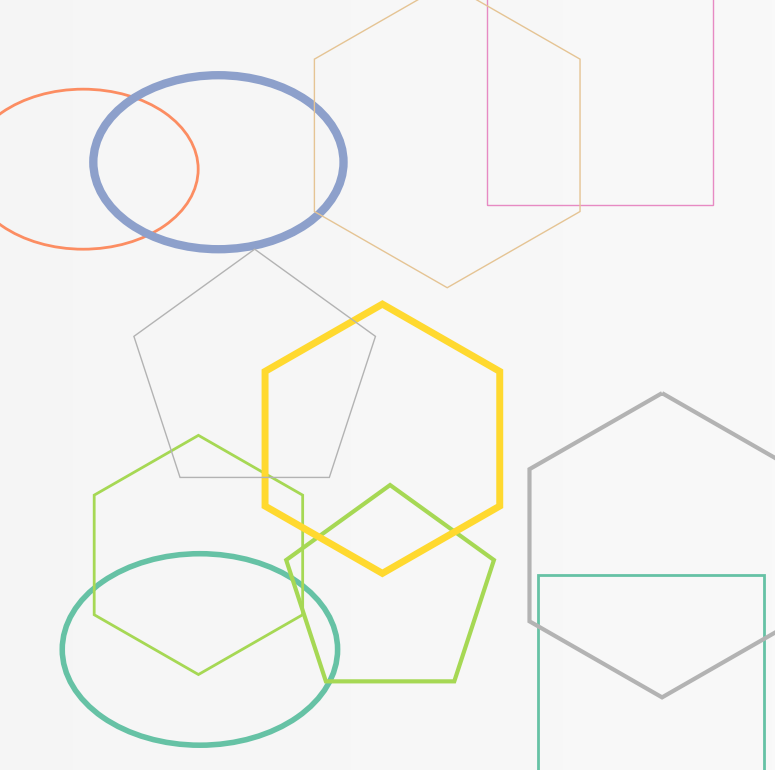[{"shape": "oval", "thickness": 2, "radius": 0.89, "center": [0.258, 0.157]}, {"shape": "square", "thickness": 1, "radius": 0.73, "center": [0.84, 0.107]}, {"shape": "oval", "thickness": 1, "radius": 0.74, "center": [0.107, 0.78]}, {"shape": "oval", "thickness": 3, "radius": 0.81, "center": [0.282, 0.789]}, {"shape": "square", "thickness": 0.5, "radius": 0.73, "center": [0.774, 0.879]}, {"shape": "hexagon", "thickness": 1, "radius": 0.78, "center": [0.256, 0.279]}, {"shape": "pentagon", "thickness": 1.5, "radius": 0.7, "center": [0.503, 0.229]}, {"shape": "hexagon", "thickness": 2.5, "radius": 0.87, "center": [0.493, 0.43]}, {"shape": "hexagon", "thickness": 0.5, "radius": 0.99, "center": [0.577, 0.824]}, {"shape": "pentagon", "thickness": 0.5, "radius": 0.82, "center": [0.329, 0.513]}, {"shape": "hexagon", "thickness": 1.5, "radius": 0.99, "center": [0.854, 0.292]}]